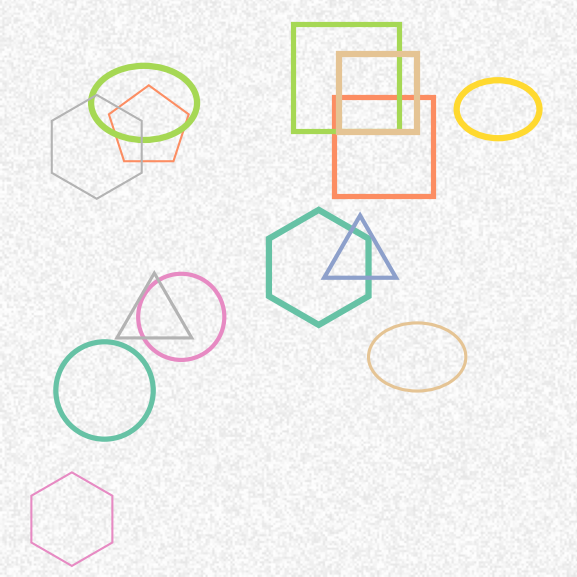[{"shape": "circle", "thickness": 2.5, "radius": 0.42, "center": [0.181, 0.323]}, {"shape": "hexagon", "thickness": 3, "radius": 0.5, "center": [0.552, 0.536]}, {"shape": "square", "thickness": 2.5, "radius": 0.43, "center": [0.663, 0.746]}, {"shape": "pentagon", "thickness": 1, "radius": 0.36, "center": [0.258, 0.779]}, {"shape": "triangle", "thickness": 2, "radius": 0.36, "center": [0.624, 0.554]}, {"shape": "circle", "thickness": 2, "radius": 0.37, "center": [0.314, 0.45]}, {"shape": "hexagon", "thickness": 1, "radius": 0.4, "center": [0.124, 0.1]}, {"shape": "oval", "thickness": 3, "radius": 0.46, "center": [0.25, 0.821]}, {"shape": "square", "thickness": 2.5, "radius": 0.46, "center": [0.6, 0.865]}, {"shape": "oval", "thickness": 3, "radius": 0.36, "center": [0.862, 0.81]}, {"shape": "square", "thickness": 3, "radius": 0.34, "center": [0.655, 0.838]}, {"shape": "oval", "thickness": 1.5, "radius": 0.42, "center": [0.722, 0.381]}, {"shape": "hexagon", "thickness": 1, "radius": 0.45, "center": [0.168, 0.745]}, {"shape": "triangle", "thickness": 1.5, "radius": 0.37, "center": [0.267, 0.451]}]